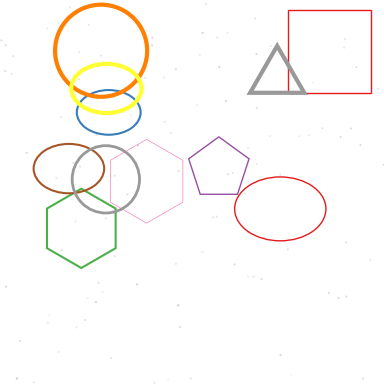[{"shape": "oval", "thickness": 1, "radius": 0.59, "center": [0.728, 0.457]}, {"shape": "square", "thickness": 1, "radius": 0.54, "center": [0.856, 0.866]}, {"shape": "oval", "thickness": 1.5, "radius": 0.41, "center": [0.282, 0.708]}, {"shape": "hexagon", "thickness": 1.5, "radius": 0.51, "center": [0.211, 0.407]}, {"shape": "pentagon", "thickness": 1, "radius": 0.41, "center": [0.568, 0.562]}, {"shape": "circle", "thickness": 3, "radius": 0.6, "center": [0.263, 0.868]}, {"shape": "oval", "thickness": 3, "radius": 0.46, "center": [0.276, 0.77]}, {"shape": "oval", "thickness": 1.5, "radius": 0.46, "center": [0.179, 0.562]}, {"shape": "hexagon", "thickness": 0.5, "radius": 0.54, "center": [0.381, 0.529]}, {"shape": "circle", "thickness": 2, "radius": 0.44, "center": [0.275, 0.534]}, {"shape": "triangle", "thickness": 3, "radius": 0.41, "center": [0.72, 0.8]}]